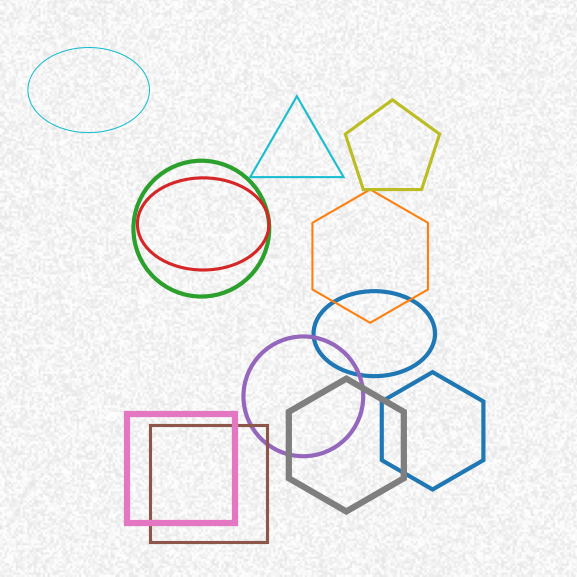[{"shape": "hexagon", "thickness": 2, "radius": 0.51, "center": [0.749, 0.253]}, {"shape": "oval", "thickness": 2, "radius": 0.53, "center": [0.648, 0.421]}, {"shape": "hexagon", "thickness": 1, "radius": 0.58, "center": [0.641, 0.556]}, {"shape": "circle", "thickness": 2, "radius": 0.59, "center": [0.349, 0.603]}, {"shape": "oval", "thickness": 1.5, "radius": 0.57, "center": [0.352, 0.611]}, {"shape": "circle", "thickness": 2, "radius": 0.52, "center": [0.525, 0.313]}, {"shape": "square", "thickness": 1.5, "radius": 0.51, "center": [0.36, 0.162]}, {"shape": "square", "thickness": 3, "radius": 0.47, "center": [0.313, 0.188]}, {"shape": "hexagon", "thickness": 3, "radius": 0.57, "center": [0.6, 0.229]}, {"shape": "pentagon", "thickness": 1.5, "radius": 0.43, "center": [0.68, 0.74]}, {"shape": "triangle", "thickness": 1, "radius": 0.47, "center": [0.514, 0.739]}, {"shape": "oval", "thickness": 0.5, "radius": 0.53, "center": [0.154, 0.843]}]